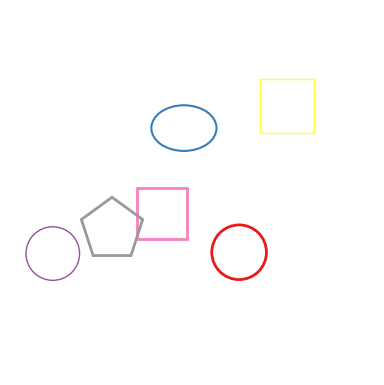[{"shape": "circle", "thickness": 2, "radius": 0.35, "center": [0.621, 0.345]}, {"shape": "oval", "thickness": 1.5, "radius": 0.42, "center": [0.478, 0.667]}, {"shape": "circle", "thickness": 1, "radius": 0.35, "center": [0.137, 0.341]}, {"shape": "square", "thickness": 1, "radius": 0.35, "center": [0.746, 0.725]}, {"shape": "square", "thickness": 2, "radius": 0.33, "center": [0.42, 0.445]}, {"shape": "pentagon", "thickness": 2, "radius": 0.42, "center": [0.291, 0.404]}]